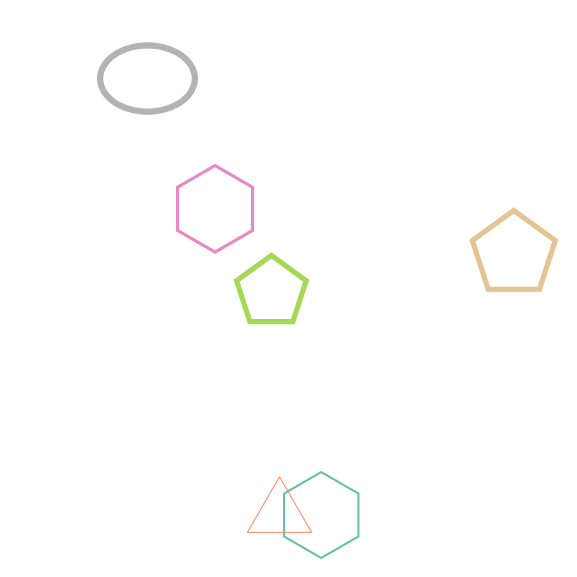[{"shape": "hexagon", "thickness": 1, "radius": 0.37, "center": [0.556, 0.107]}, {"shape": "triangle", "thickness": 0.5, "radius": 0.32, "center": [0.484, 0.109]}, {"shape": "hexagon", "thickness": 1.5, "radius": 0.37, "center": [0.372, 0.638]}, {"shape": "pentagon", "thickness": 2.5, "radius": 0.32, "center": [0.47, 0.493]}, {"shape": "pentagon", "thickness": 2.5, "radius": 0.38, "center": [0.89, 0.559]}, {"shape": "oval", "thickness": 3, "radius": 0.41, "center": [0.255, 0.863]}]